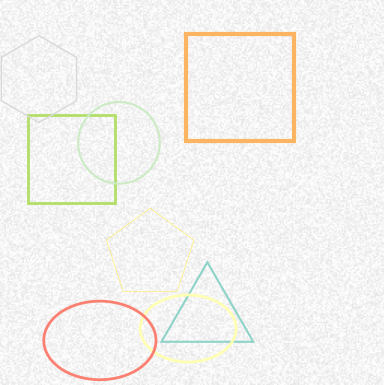[{"shape": "triangle", "thickness": 1.5, "radius": 0.69, "center": [0.539, 0.181]}, {"shape": "oval", "thickness": 2, "radius": 0.62, "center": [0.489, 0.147]}, {"shape": "oval", "thickness": 2, "radius": 0.73, "center": [0.259, 0.116]}, {"shape": "square", "thickness": 3, "radius": 0.7, "center": [0.623, 0.773]}, {"shape": "square", "thickness": 2, "radius": 0.57, "center": [0.185, 0.588]}, {"shape": "hexagon", "thickness": 1, "radius": 0.56, "center": [0.101, 0.795]}, {"shape": "circle", "thickness": 1.5, "radius": 0.53, "center": [0.309, 0.629]}, {"shape": "pentagon", "thickness": 0.5, "radius": 0.6, "center": [0.39, 0.34]}]